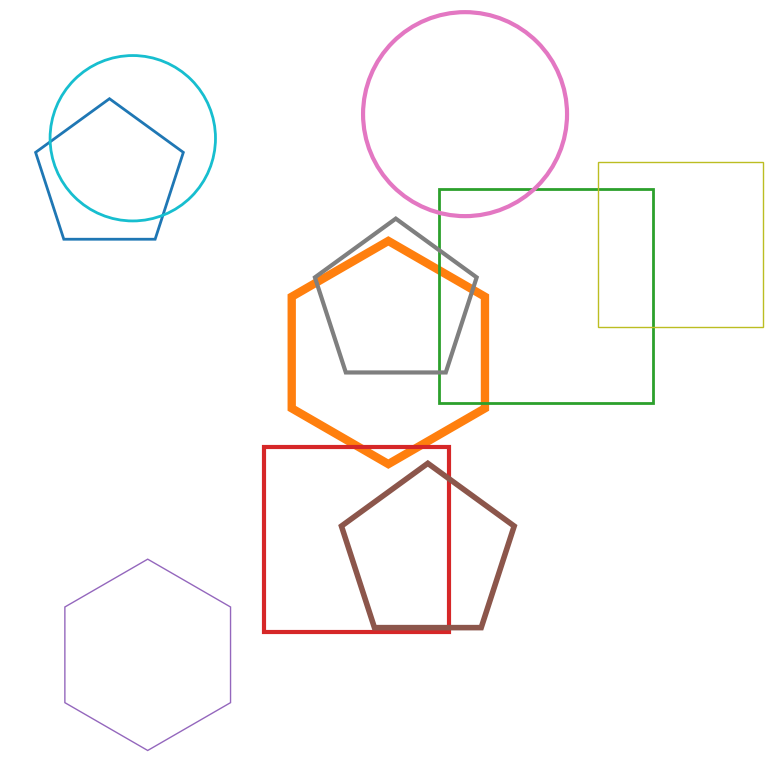[{"shape": "pentagon", "thickness": 1, "radius": 0.5, "center": [0.142, 0.771]}, {"shape": "hexagon", "thickness": 3, "radius": 0.72, "center": [0.504, 0.542]}, {"shape": "square", "thickness": 1, "radius": 0.69, "center": [0.709, 0.615]}, {"shape": "square", "thickness": 1.5, "radius": 0.6, "center": [0.462, 0.299]}, {"shape": "hexagon", "thickness": 0.5, "radius": 0.62, "center": [0.192, 0.15]}, {"shape": "pentagon", "thickness": 2, "radius": 0.59, "center": [0.556, 0.28]}, {"shape": "circle", "thickness": 1.5, "radius": 0.66, "center": [0.604, 0.852]}, {"shape": "pentagon", "thickness": 1.5, "radius": 0.55, "center": [0.514, 0.606]}, {"shape": "square", "thickness": 0.5, "radius": 0.54, "center": [0.884, 0.683]}, {"shape": "circle", "thickness": 1, "radius": 0.54, "center": [0.172, 0.82]}]